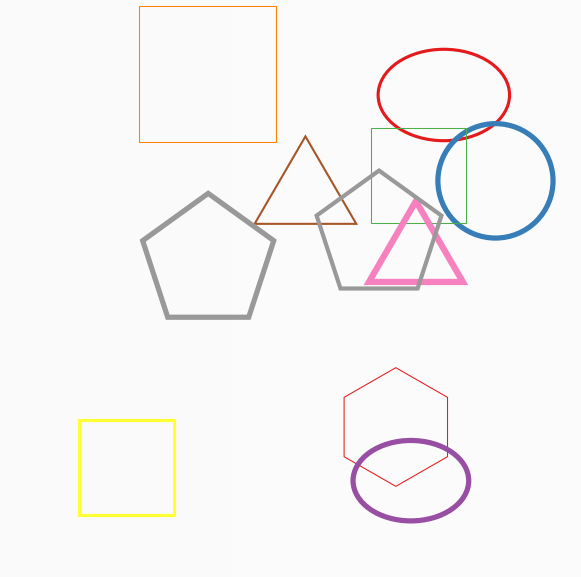[{"shape": "oval", "thickness": 1.5, "radius": 0.57, "center": [0.764, 0.835]}, {"shape": "hexagon", "thickness": 0.5, "radius": 0.51, "center": [0.681, 0.26]}, {"shape": "circle", "thickness": 2.5, "radius": 0.5, "center": [0.852, 0.686]}, {"shape": "square", "thickness": 0.5, "radius": 0.41, "center": [0.72, 0.695]}, {"shape": "oval", "thickness": 2.5, "radius": 0.5, "center": [0.707, 0.167]}, {"shape": "square", "thickness": 0.5, "radius": 0.59, "center": [0.357, 0.871]}, {"shape": "square", "thickness": 1.5, "radius": 0.41, "center": [0.218, 0.19]}, {"shape": "triangle", "thickness": 1, "radius": 0.5, "center": [0.525, 0.662]}, {"shape": "triangle", "thickness": 3, "radius": 0.47, "center": [0.716, 0.558]}, {"shape": "pentagon", "thickness": 2, "radius": 0.56, "center": [0.652, 0.591]}, {"shape": "pentagon", "thickness": 2.5, "radius": 0.59, "center": [0.358, 0.546]}]